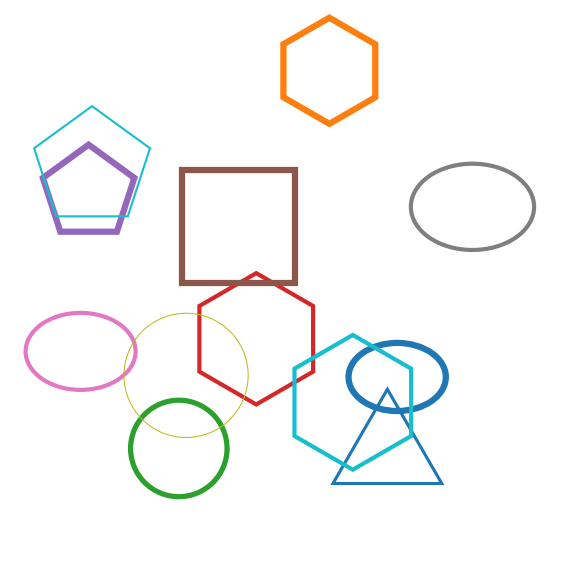[{"shape": "triangle", "thickness": 1.5, "radius": 0.54, "center": [0.671, 0.216]}, {"shape": "oval", "thickness": 3, "radius": 0.42, "center": [0.688, 0.346]}, {"shape": "hexagon", "thickness": 3, "radius": 0.46, "center": [0.57, 0.877]}, {"shape": "circle", "thickness": 2.5, "radius": 0.42, "center": [0.31, 0.223]}, {"shape": "hexagon", "thickness": 2, "radius": 0.57, "center": [0.444, 0.412]}, {"shape": "pentagon", "thickness": 3, "radius": 0.42, "center": [0.153, 0.665]}, {"shape": "square", "thickness": 3, "radius": 0.49, "center": [0.413, 0.607]}, {"shape": "oval", "thickness": 2, "radius": 0.48, "center": [0.14, 0.391]}, {"shape": "oval", "thickness": 2, "radius": 0.53, "center": [0.818, 0.641]}, {"shape": "circle", "thickness": 0.5, "radius": 0.54, "center": [0.322, 0.349]}, {"shape": "hexagon", "thickness": 2, "radius": 0.58, "center": [0.611, 0.302]}, {"shape": "pentagon", "thickness": 1, "radius": 0.53, "center": [0.159, 0.71]}]